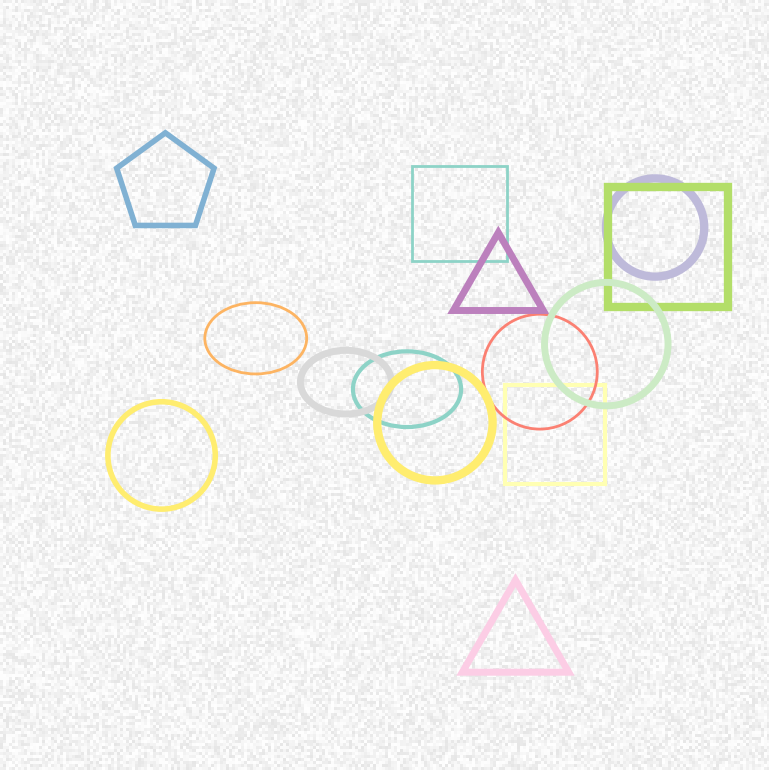[{"shape": "square", "thickness": 1, "radius": 0.31, "center": [0.597, 0.723]}, {"shape": "oval", "thickness": 1.5, "radius": 0.35, "center": [0.529, 0.495]}, {"shape": "square", "thickness": 1.5, "radius": 0.32, "center": [0.721, 0.436]}, {"shape": "circle", "thickness": 3, "radius": 0.32, "center": [0.851, 0.705]}, {"shape": "circle", "thickness": 1, "radius": 0.37, "center": [0.701, 0.517]}, {"shape": "pentagon", "thickness": 2, "radius": 0.33, "center": [0.215, 0.761]}, {"shape": "oval", "thickness": 1, "radius": 0.33, "center": [0.332, 0.561]}, {"shape": "square", "thickness": 3, "radius": 0.39, "center": [0.867, 0.679]}, {"shape": "triangle", "thickness": 2.5, "radius": 0.4, "center": [0.669, 0.167]}, {"shape": "oval", "thickness": 2.5, "radius": 0.3, "center": [0.449, 0.504]}, {"shape": "triangle", "thickness": 2.5, "radius": 0.34, "center": [0.647, 0.63]}, {"shape": "circle", "thickness": 2.5, "radius": 0.4, "center": [0.787, 0.553]}, {"shape": "circle", "thickness": 2, "radius": 0.35, "center": [0.21, 0.409]}, {"shape": "circle", "thickness": 3, "radius": 0.37, "center": [0.565, 0.451]}]